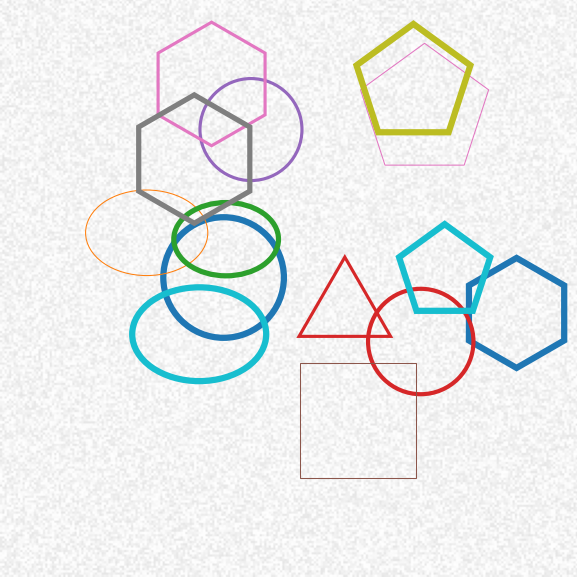[{"shape": "circle", "thickness": 3, "radius": 0.52, "center": [0.387, 0.519]}, {"shape": "hexagon", "thickness": 3, "radius": 0.48, "center": [0.894, 0.457]}, {"shape": "oval", "thickness": 0.5, "radius": 0.53, "center": [0.254, 0.596]}, {"shape": "oval", "thickness": 2.5, "radius": 0.45, "center": [0.392, 0.585]}, {"shape": "triangle", "thickness": 1.5, "radius": 0.46, "center": [0.597, 0.462]}, {"shape": "circle", "thickness": 2, "radius": 0.46, "center": [0.729, 0.408]}, {"shape": "circle", "thickness": 1.5, "radius": 0.44, "center": [0.435, 0.775]}, {"shape": "square", "thickness": 0.5, "radius": 0.5, "center": [0.62, 0.271]}, {"shape": "hexagon", "thickness": 1.5, "radius": 0.53, "center": [0.366, 0.854]}, {"shape": "pentagon", "thickness": 0.5, "radius": 0.58, "center": [0.735, 0.808]}, {"shape": "hexagon", "thickness": 2.5, "radius": 0.56, "center": [0.336, 0.724]}, {"shape": "pentagon", "thickness": 3, "radius": 0.52, "center": [0.716, 0.854]}, {"shape": "pentagon", "thickness": 3, "radius": 0.41, "center": [0.77, 0.528]}, {"shape": "oval", "thickness": 3, "radius": 0.58, "center": [0.345, 0.42]}]